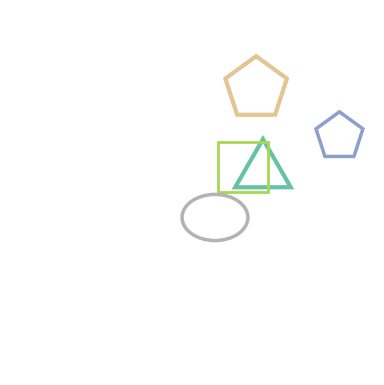[{"shape": "triangle", "thickness": 3, "radius": 0.42, "center": [0.683, 0.555]}, {"shape": "pentagon", "thickness": 2.5, "radius": 0.32, "center": [0.882, 0.645]}, {"shape": "square", "thickness": 2, "radius": 0.32, "center": [0.631, 0.567]}, {"shape": "pentagon", "thickness": 3, "radius": 0.42, "center": [0.665, 0.77]}, {"shape": "oval", "thickness": 2.5, "radius": 0.43, "center": [0.558, 0.435]}]